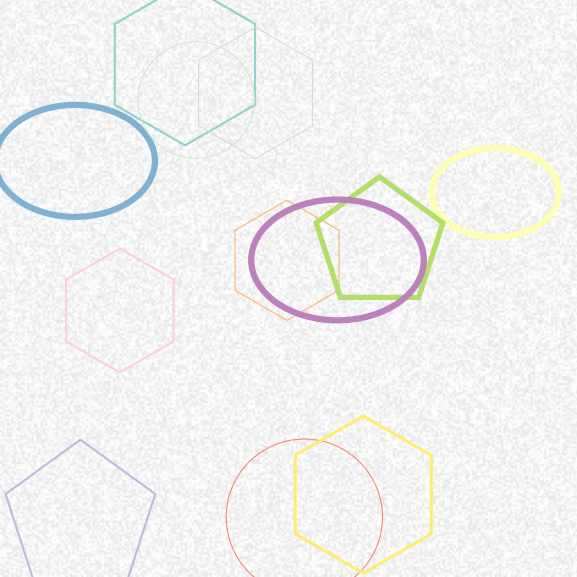[{"shape": "hexagon", "thickness": 1, "radius": 0.7, "center": [0.32, 0.888]}, {"shape": "oval", "thickness": 3, "radius": 0.55, "center": [0.858, 0.666]}, {"shape": "pentagon", "thickness": 1, "radius": 0.68, "center": [0.139, 0.101]}, {"shape": "circle", "thickness": 0.5, "radius": 0.68, "center": [0.527, 0.104]}, {"shape": "oval", "thickness": 3, "radius": 0.69, "center": [0.13, 0.721]}, {"shape": "hexagon", "thickness": 0.5, "radius": 0.52, "center": [0.497, 0.548]}, {"shape": "pentagon", "thickness": 2.5, "radius": 0.58, "center": [0.657, 0.578]}, {"shape": "hexagon", "thickness": 1, "radius": 0.54, "center": [0.207, 0.462]}, {"shape": "hexagon", "thickness": 0.5, "radius": 0.57, "center": [0.442, 0.838]}, {"shape": "oval", "thickness": 3, "radius": 0.75, "center": [0.584, 0.549]}, {"shape": "circle", "thickness": 0.5, "radius": 0.5, "center": [0.34, 0.826]}, {"shape": "hexagon", "thickness": 1.5, "radius": 0.68, "center": [0.629, 0.143]}]